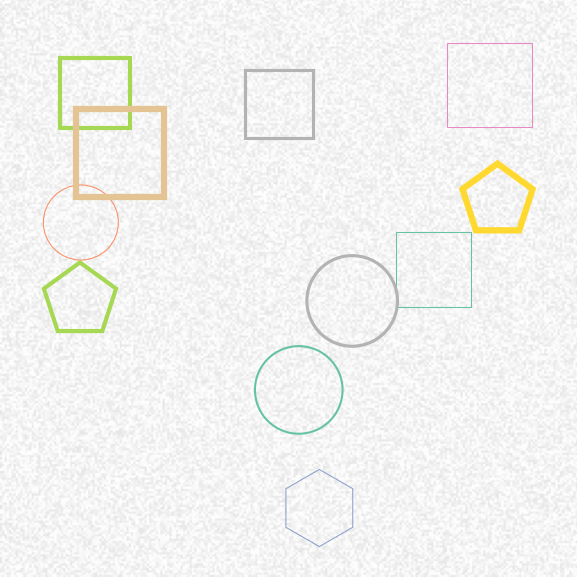[{"shape": "square", "thickness": 0.5, "radius": 0.32, "center": [0.751, 0.532]}, {"shape": "circle", "thickness": 1, "radius": 0.38, "center": [0.517, 0.324]}, {"shape": "circle", "thickness": 0.5, "radius": 0.32, "center": [0.14, 0.614]}, {"shape": "hexagon", "thickness": 0.5, "radius": 0.33, "center": [0.553, 0.119]}, {"shape": "square", "thickness": 0.5, "radius": 0.37, "center": [0.848, 0.852]}, {"shape": "square", "thickness": 2, "radius": 0.3, "center": [0.164, 0.839]}, {"shape": "pentagon", "thickness": 2, "radius": 0.33, "center": [0.138, 0.479]}, {"shape": "pentagon", "thickness": 3, "radius": 0.32, "center": [0.862, 0.652]}, {"shape": "square", "thickness": 3, "radius": 0.38, "center": [0.208, 0.734]}, {"shape": "square", "thickness": 1.5, "radius": 0.3, "center": [0.483, 0.819]}, {"shape": "circle", "thickness": 1.5, "radius": 0.39, "center": [0.61, 0.478]}]